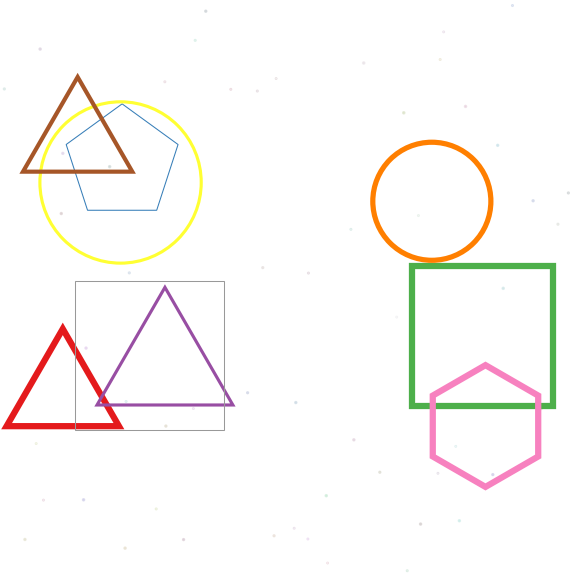[{"shape": "triangle", "thickness": 3, "radius": 0.56, "center": [0.109, 0.317]}, {"shape": "pentagon", "thickness": 0.5, "radius": 0.51, "center": [0.211, 0.717]}, {"shape": "square", "thickness": 3, "radius": 0.61, "center": [0.835, 0.417]}, {"shape": "triangle", "thickness": 1.5, "radius": 0.68, "center": [0.286, 0.366]}, {"shape": "circle", "thickness": 2.5, "radius": 0.51, "center": [0.748, 0.651]}, {"shape": "circle", "thickness": 1.5, "radius": 0.7, "center": [0.209, 0.683]}, {"shape": "triangle", "thickness": 2, "radius": 0.55, "center": [0.134, 0.757]}, {"shape": "hexagon", "thickness": 3, "radius": 0.53, "center": [0.841, 0.261]}, {"shape": "square", "thickness": 0.5, "radius": 0.65, "center": [0.26, 0.384]}]